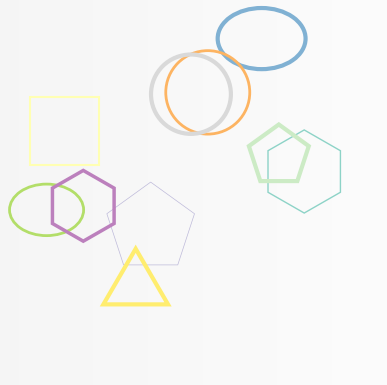[{"shape": "hexagon", "thickness": 1, "radius": 0.54, "center": [0.785, 0.555]}, {"shape": "square", "thickness": 1.5, "radius": 0.45, "center": [0.166, 0.66]}, {"shape": "pentagon", "thickness": 0.5, "radius": 0.59, "center": [0.389, 0.408]}, {"shape": "oval", "thickness": 3, "radius": 0.57, "center": [0.675, 0.9]}, {"shape": "circle", "thickness": 2, "radius": 0.54, "center": [0.536, 0.76]}, {"shape": "oval", "thickness": 2, "radius": 0.48, "center": [0.12, 0.455]}, {"shape": "circle", "thickness": 3, "radius": 0.52, "center": [0.493, 0.755]}, {"shape": "hexagon", "thickness": 2.5, "radius": 0.46, "center": [0.215, 0.465]}, {"shape": "pentagon", "thickness": 3, "radius": 0.41, "center": [0.72, 0.595]}, {"shape": "triangle", "thickness": 3, "radius": 0.48, "center": [0.35, 0.258]}]